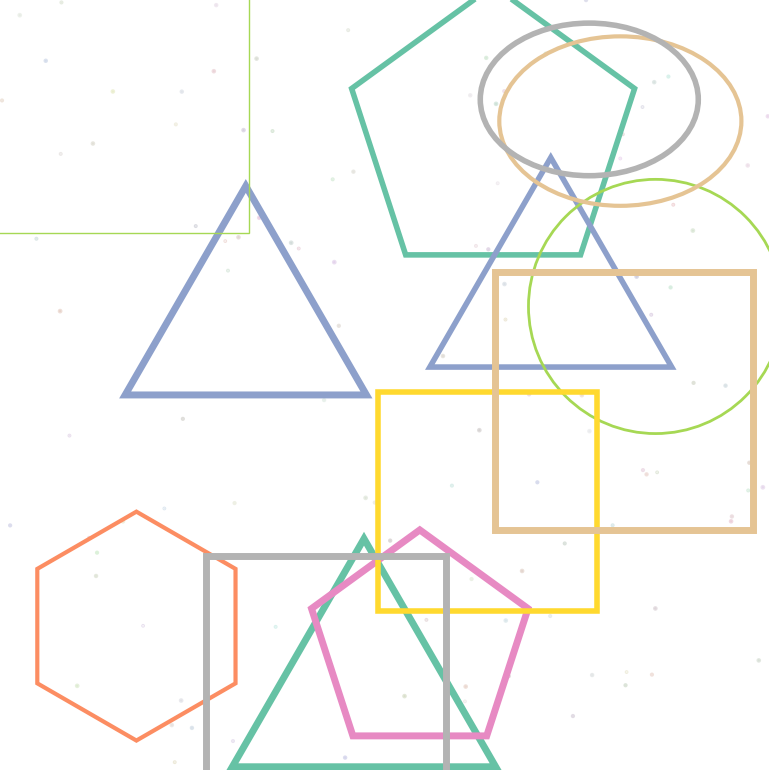[{"shape": "triangle", "thickness": 2.5, "radius": 0.99, "center": [0.473, 0.103]}, {"shape": "pentagon", "thickness": 2, "radius": 0.97, "center": [0.64, 0.825]}, {"shape": "hexagon", "thickness": 1.5, "radius": 0.74, "center": [0.177, 0.187]}, {"shape": "triangle", "thickness": 2.5, "radius": 0.9, "center": [0.319, 0.578]}, {"shape": "triangle", "thickness": 2, "radius": 0.91, "center": [0.715, 0.614]}, {"shape": "pentagon", "thickness": 2.5, "radius": 0.74, "center": [0.545, 0.164]}, {"shape": "square", "thickness": 0.5, "radius": 0.96, "center": [0.131, 0.889]}, {"shape": "circle", "thickness": 1, "radius": 0.83, "center": [0.851, 0.602]}, {"shape": "square", "thickness": 2, "radius": 0.71, "center": [0.633, 0.349]}, {"shape": "square", "thickness": 2.5, "radius": 0.84, "center": [0.811, 0.479]}, {"shape": "oval", "thickness": 1.5, "radius": 0.79, "center": [0.806, 0.843]}, {"shape": "oval", "thickness": 2, "radius": 0.71, "center": [0.765, 0.871]}, {"shape": "square", "thickness": 2.5, "radius": 0.78, "center": [0.423, 0.122]}]